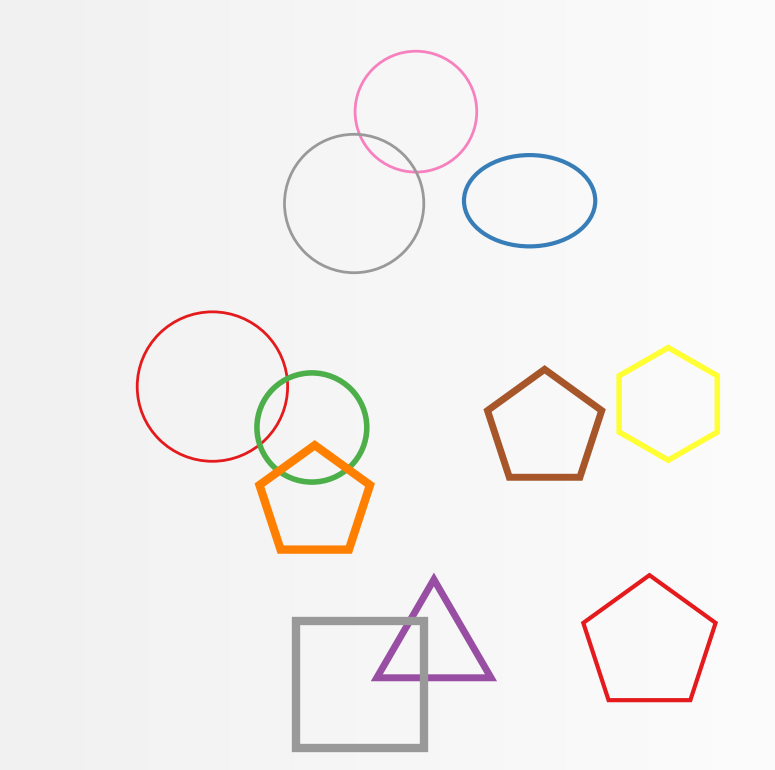[{"shape": "pentagon", "thickness": 1.5, "radius": 0.45, "center": [0.838, 0.163]}, {"shape": "circle", "thickness": 1, "radius": 0.49, "center": [0.274, 0.498]}, {"shape": "oval", "thickness": 1.5, "radius": 0.42, "center": [0.683, 0.739]}, {"shape": "circle", "thickness": 2, "radius": 0.35, "center": [0.402, 0.445]}, {"shape": "triangle", "thickness": 2.5, "radius": 0.43, "center": [0.56, 0.162]}, {"shape": "pentagon", "thickness": 3, "radius": 0.37, "center": [0.406, 0.347]}, {"shape": "hexagon", "thickness": 2, "radius": 0.37, "center": [0.862, 0.475]}, {"shape": "pentagon", "thickness": 2.5, "radius": 0.39, "center": [0.703, 0.443]}, {"shape": "circle", "thickness": 1, "radius": 0.39, "center": [0.537, 0.855]}, {"shape": "circle", "thickness": 1, "radius": 0.45, "center": [0.457, 0.736]}, {"shape": "square", "thickness": 3, "radius": 0.41, "center": [0.465, 0.111]}]